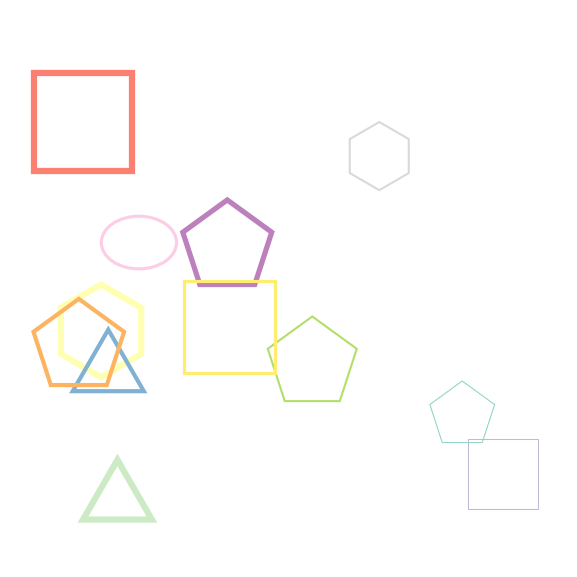[{"shape": "pentagon", "thickness": 0.5, "radius": 0.29, "center": [0.8, 0.28]}, {"shape": "hexagon", "thickness": 3, "radius": 0.4, "center": [0.175, 0.426]}, {"shape": "square", "thickness": 0.5, "radius": 0.3, "center": [0.871, 0.178]}, {"shape": "square", "thickness": 3, "radius": 0.42, "center": [0.144, 0.788]}, {"shape": "triangle", "thickness": 2, "radius": 0.36, "center": [0.187, 0.357]}, {"shape": "pentagon", "thickness": 2, "radius": 0.41, "center": [0.136, 0.399]}, {"shape": "pentagon", "thickness": 1, "radius": 0.41, "center": [0.541, 0.37]}, {"shape": "oval", "thickness": 1.5, "radius": 0.33, "center": [0.241, 0.579]}, {"shape": "hexagon", "thickness": 1, "radius": 0.29, "center": [0.657, 0.729]}, {"shape": "pentagon", "thickness": 2.5, "radius": 0.4, "center": [0.394, 0.572]}, {"shape": "triangle", "thickness": 3, "radius": 0.34, "center": [0.203, 0.134]}, {"shape": "square", "thickness": 1.5, "radius": 0.4, "center": [0.397, 0.433]}]